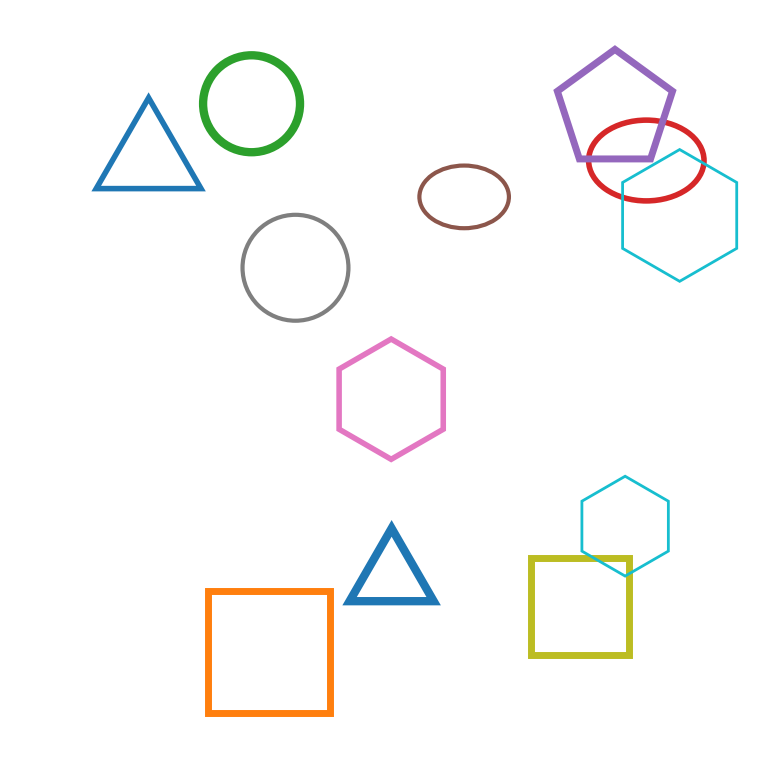[{"shape": "triangle", "thickness": 3, "radius": 0.32, "center": [0.509, 0.251]}, {"shape": "triangle", "thickness": 2, "radius": 0.39, "center": [0.193, 0.794]}, {"shape": "square", "thickness": 2.5, "radius": 0.4, "center": [0.35, 0.153]}, {"shape": "circle", "thickness": 3, "radius": 0.31, "center": [0.327, 0.865]}, {"shape": "oval", "thickness": 2, "radius": 0.37, "center": [0.839, 0.792]}, {"shape": "pentagon", "thickness": 2.5, "radius": 0.39, "center": [0.799, 0.857]}, {"shape": "oval", "thickness": 1.5, "radius": 0.29, "center": [0.603, 0.744]}, {"shape": "hexagon", "thickness": 2, "radius": 0.39, "center": [0.508, 0.482]}, {"shape": "circle", "thickness": 1.5, "radius": 0.34, "center": [0.384, 0.652]}, {"shape": "square", "thickness": 2.5, "radius": 0.32, "center": [0.753, 0.212]}, {"shape": "hexagon", "thickness": 1, "radius": 0.32, "center": [0.812, 0.317]}, {"shape": "hexagon", "thickness": 1, "radius": 0.43, "center": [0.883, 0.72]}]